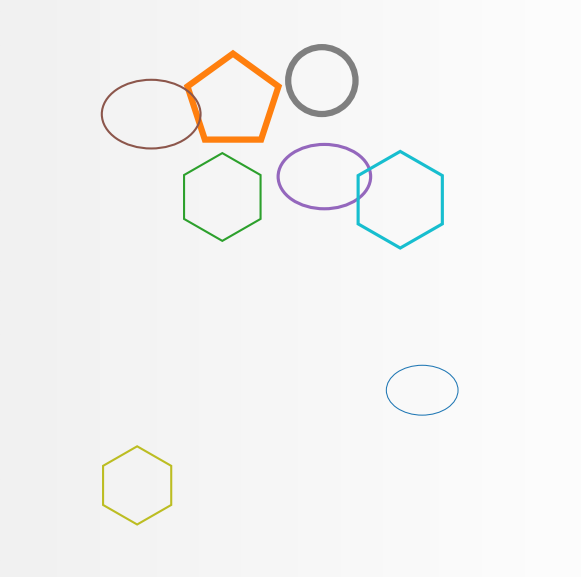[{"shape": "oval", "thickness": 0.5, "radius": 0.31, "center": [0.726, 0.323]}, {"shape": "pentagon", "thickness": 3, "radius": 0.41, "center": [0.401, 0.824]}, {"shape": "hexagon", "thickness": 1, "radius": 0.38, "center": [0.382, 0.658]}, {"shape": "oval", "thickness": 1.5, "radius": 0.4, "center": [0.558, 0.693]}, {"shape": "oval", "thickness": 1, "radius": 0.42, "center": [0.26, 0.802]}, {"shape": "circle", "thickness": 3, "radius": 0.29, "center": [0.554, 0.86]}, {"shape": "hexagon", "thickness": 1, "radius": 0.34, "center": [0.236, 0.159]}, {"shape": "hexagon", "thickness": 1.5, "radius": 0.42, "center": [0.689, 0.653]}]